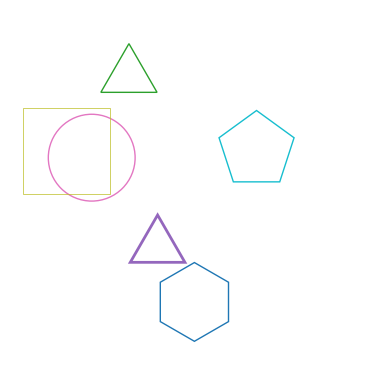[{"shape": "hexagon", "thickness": 1, "radius": 0.51, "center": [0.505, 0.216]}, {"shape": "triangle", "thickness": 1, "radius": 0.42, "center": [0.335, 0.802]}, {"shape": "triangle", "thickness": 2, "radius": 0.41, "center": [0.409, 0.36]}, {"shape": "circle", "thickness": 1, "radius": 0.56, "center": [0.238, 0.59]}, {"shape": "square", "thickness": 0.5, "radius": 0.56, "center": [0.173, 0.608]}, {"shape": "pentagon", "thickness": 1, "radius": 0.51, "center": [0.666, 0.611]}]